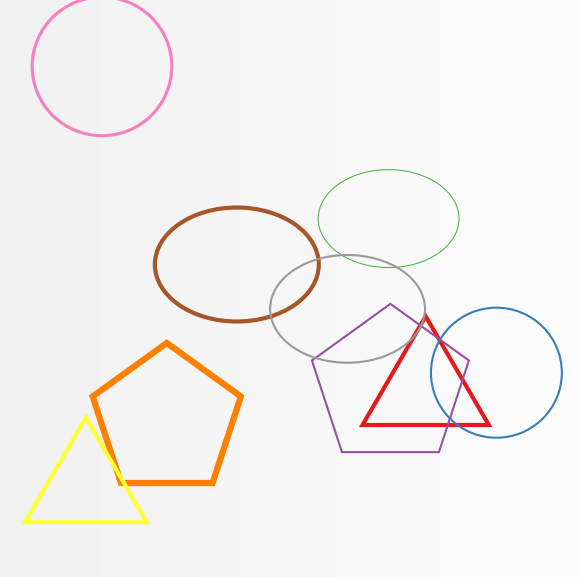[{"shape": "triangle", "thickness": 2, "radius": 0.63, "center": [0.732, 0.326]}, {"shape": "circle", "thickness": 1, "radius": 0.56, "center": [0.854, 0.354]}, {"shape": "oval", "thickness": 0.5, "radius": 0.61, "center": [0.669, 0.621]}, {"shape": "pentagon", "thickness": 1, "radius": 0.71, "center": [0.672, 0.331]}, {"shape": "pentagon", "thickness": 3, "radius": 0.67, "center": [0.287, 0.271]}, {"shape": "triangle", "thickness": 2, "radius": 0.6, "center": [0.148, 0.155]}, {"shape": "oval", "thickness": 2, "radius": 0.71, "center": [0.407, 0.541]}, {"shape": "circle", "thickness": 1.5, "radius": 0.6, "center": [0.175, 0.884]}, {"shape": "oval", "thickness": 1, "radius": 0.67, "center": [0.598, 0.464]}]